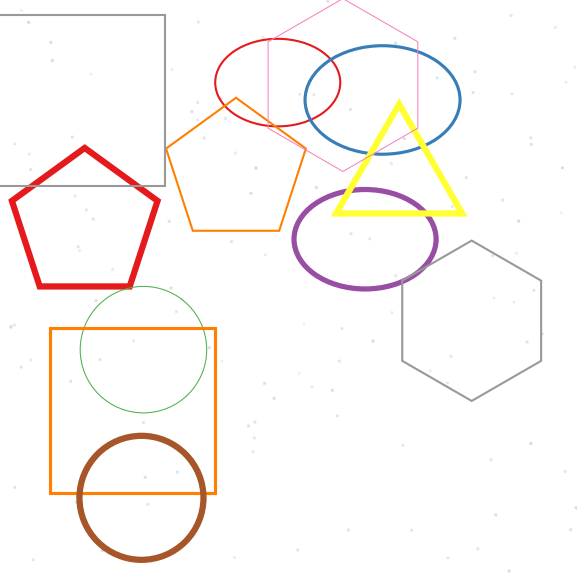[{"shape": "pentagon", "thickness": 3, "radius": 0.66, "center": [0.147, 0.61]}, {"shape": "oval", "thickness": 1, "radius": 0.54, "center": [0.481, 0.856]}, {"shape": "oval", "thickness": 1.5, "radius": 0.67, "center": [0.662, 0.826]}, {"shape": "circle", "thickness": 0.5, "radius": 0.55, "center": [0.248, 0.394]}, {"shape": "oval", "thickness": 2.5, "radius": 0.62, "center": [0.632, 0.585]}, {"shape": "pentagon", "thickness": 1, "radius": 0.64, "center": [0.409, 0.703]}, {"shape": "square", "thickness": 1.5, "radius": 0.72, "center": [0.23, 0.288]}, {"shape": "triangle", "thickness": 3, "radius": 0.63, "center": [0.691, 0.693]}, {"shape": "circle", "thickness": 3, "radius": 0.54, "center": [0.245, 0.137]}, {"shape": "hexagon", "thickness": 0.5, "radius": 0.75, "center": [0.594, 0.852]}, {"shape": "square", "thickness": 1, "radius": 0.74, "center": [0.137, 0.825]}, {"shape": "hexagon", "thickness": 1, "radius": 0.69, "center": [0.817, 0.444]}]